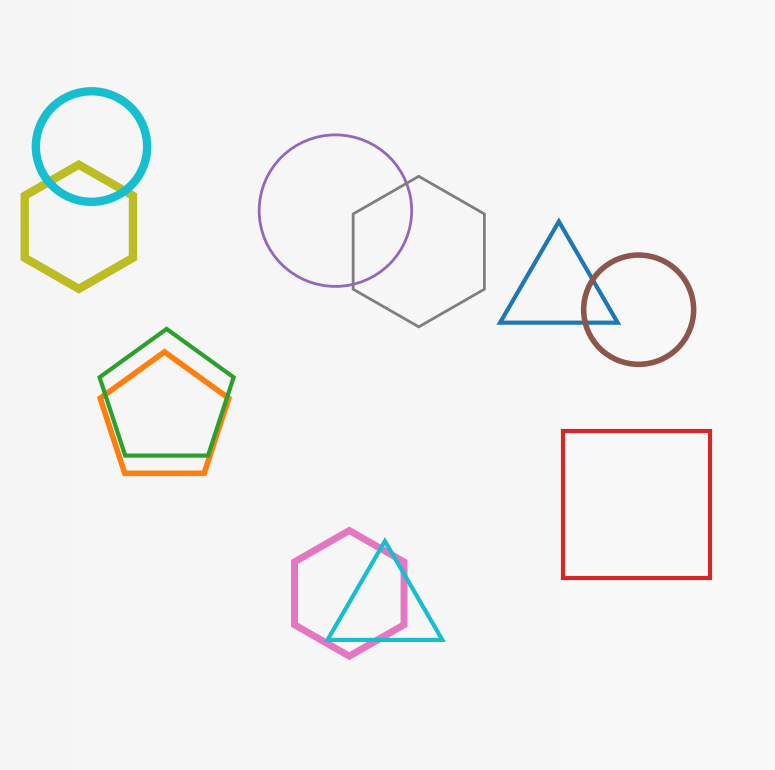[{"shape": "triangle", "thickness": 1.5, "radius": 0.44, "center": [0.721, 0.625]}, {"shape": "pentagon", "thickness": 2, "radius": 0.44, "center": [0.212, 0.456]}, {"shape": "pentagon", "thickness": 1.5, "radius": 0.45, "center": [0.215, 0.482]}, {"shape": "square", "thickness": 1.5, "radius": 0.48, "center": [0.821, 0.345]}, {"shape": "circle", "thickness": 1, "radius": 0.49, "center": [0.433, 0.726]}, {"shape": "circle", "thickness": 2, "radius": 0.35, "center": [0.824, 0.598]}, {"shape": "hexagon", "thickness": 2.5, "radius": 0.41, "center": [0.451, 0.229]}, {"shape": "hexagon", "thickness": 1, "radius": 0.49, "center": [0.54, 0.673]}, {"shape": "hexagon", "thickness": 3, "radius": 0.4, "center": [0.102, 0.705]}, {"shape": "circle", "thickness": 3, "radius": 0.36, "center": [0.118, 0.81]}, {"shape": "triangle", "thickness": 1.5, "radius": 0.43, "center": [0.497, 0.212]}]